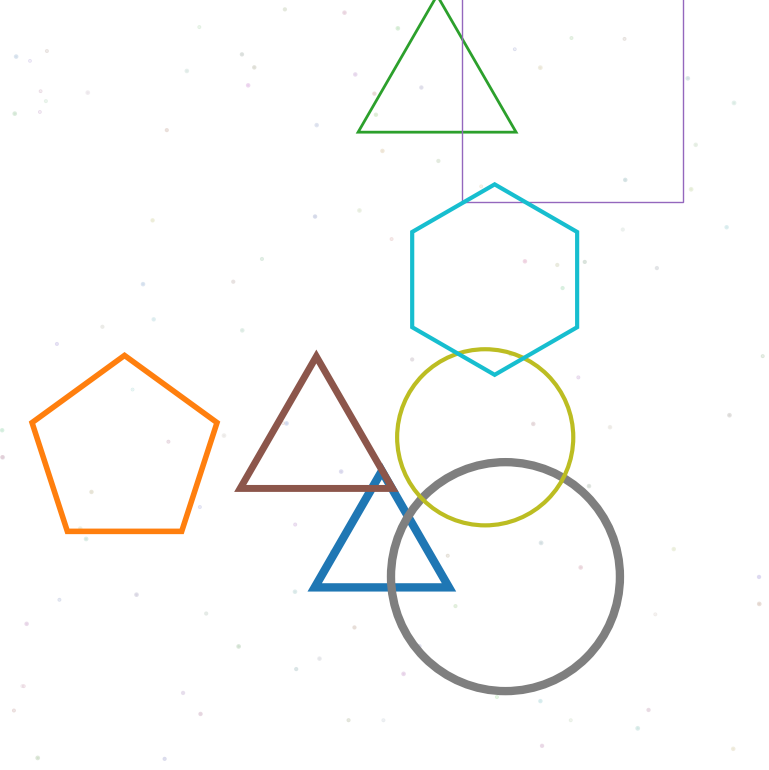[{"shape": "triangle", "thickness": 3, "radius": 0.5, "center": [0.496, 0.287]}, {"shape": "pentagon", "thickness": 2, "radius": 0.63, "center": [0.162, 0.412]}, {"shape": "triangle", "thickness": 1, "radius": 0.59, "center": [0.568, 0.888]}, {"shape": "square", "thickness": 0.5, "radius": 0.72, "center": [0.743, 0.882]}, {"shape": "triangle", "thickness": 2.5, "radius": 0.57, "center": [0.411, 0.423]}, {"shape": "circle", "thickness": 3, "radius": 0.74, "center": [0.656, 0.251]}, {"shape": "circle", "thickness": 1.5, "radius": 0.57, "center": [0.63, 0.432]}, {"shape": "hexagon", "thickness": 1.5, "radius": 0.62, "center": [0.642, 0.637]}]